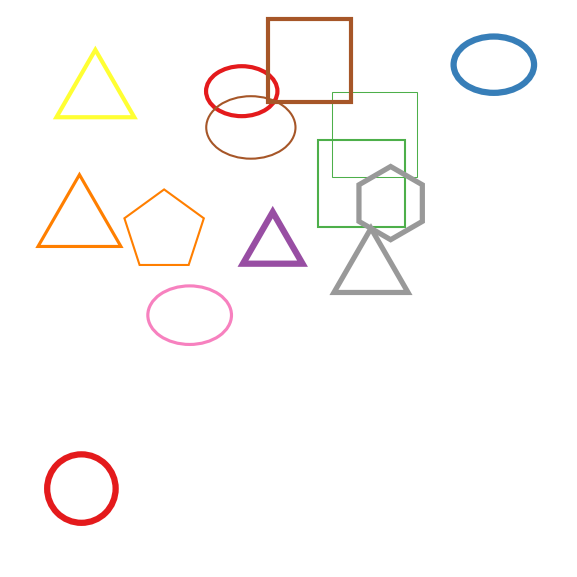[{"shape": "circle", "thickness": 3, "radius": 0.3, "center": [0.141, 0.153]}, {"shape": "oval", "thickness": 2, "radius": 0.31, "center": [0.419, 0.841]}, {"shape": "oval", "thickness": 3, "radius": 0.35, "center": [0.855, 0.887]}, {"shape": "square", "thickness": 1, "radius": 0.37, "center": [0.626, 0.681]}, {"shape": "square", "thickness": 0.5, "radius": 0.37, "center": [0.649, 0.766]}, {"shape": "triangle", "thickness": 3, "radius": 0.3, "center": [0.472, 0.572]}, {"shape": "triangle", "thickness": 1.5, "radius": 0.41, "center": [0.138, 0.614]}, {"shape": "pentagon", "thickness": 1, "radius": 0.36, "center": [0.284, 0.599]}, {"shape": "triangle", "thickness": 2, "radius": 0.39, "center": [0.165, 0.835]}, {"shape": "square", "thickness": 2, "radius": 0.36, "center": [0.536, 0.894]}, {"shape": "oval", "thickness": 1, "radius": 0.39, "center": [0.434, 0.778]}, {"shape": "oval", "thickness": 1.5, "radius": 0.36, "center": [0.328, 0.453]}, {"shape": "hexagon", "thickness": 2.5, "radius": 0.32, "center": [0.676, 0.647]}, {"shape": "triangle", "thickness": 2.5, "radius": 0.37, "center": [0.642, 0.53]}]